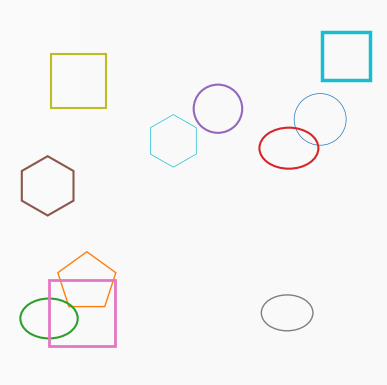[{"shape": "circle", "thickness": 0.5, "radius": 0.34, "center": [0.826, 0.69]}, {"shape": "pentagon", "thickness": 1, "radius": 0.39, "center": [0.224, 0.267]}, {"shape": "oval", "thickness": 1.5, "radius": 0.37, "center": [0.127, 0.173]}, {"shape": "oval", "thickness": 1.5, "radius": 0.38, "center": [0.746, 0.615]}, {"shape": "circle", "thickness": 1.5, "radius": 0.31, "center": [0.562, 0.718]}, {"shape": "hexagon", "thickness": 1.5, "radius": 0.39, "center": [0.123, 0.517]}, {"shape": "square", "thickness": 2, "radius": 0.43, "center": [0.211, 0.186]}, {"shape": "oval", "thickness": 1, "radius": 0.33, "center": [0.741, 0.187]}, {"shape": "square", "thickness": 1.5, "radius": 0.35, "center": [0.201, 0.789]}, {"shape": "hexagon", "thickness": 0.5, "radius": 0.34, "center": [0.447, 0.634]}, {"shape": "square", "thickness": 2.5, "radius": 0.31, "center": [0.893, 0.856]}]